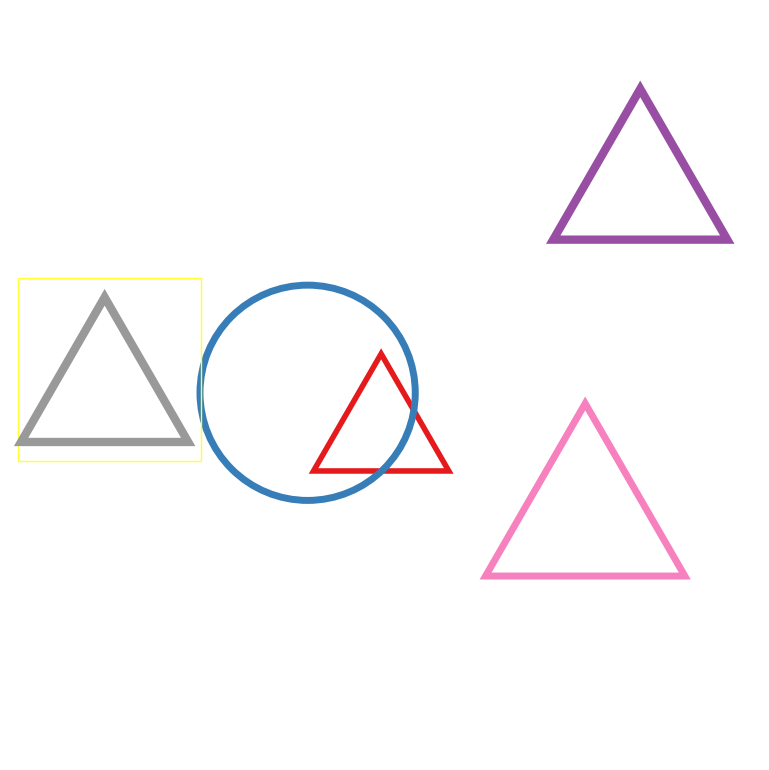[{"shape": "triangle", "thickness": 2, "radius": 0.51, "center": [0.495, 0.439]}, {"shape": "circle", "thickness": 2.5, "radius": 0.7, "center": [0.4, 0.49]}, {"shape": "triangle", "thickness": 3, "radius": 0.65, "center": [0.831, 0.754]}, {"shape": "square", "thickness": 0.5, "radius": 0.59, "center": [0.142, 0.52]}, {"shape": "triangle", "thickness": 2.5, "radius": 0.75, "center": [0.76, 0.327]}, {"shape": "triangle", "thickness": 3, "radius": 0.63, "center": [0.136, 0.489]}]